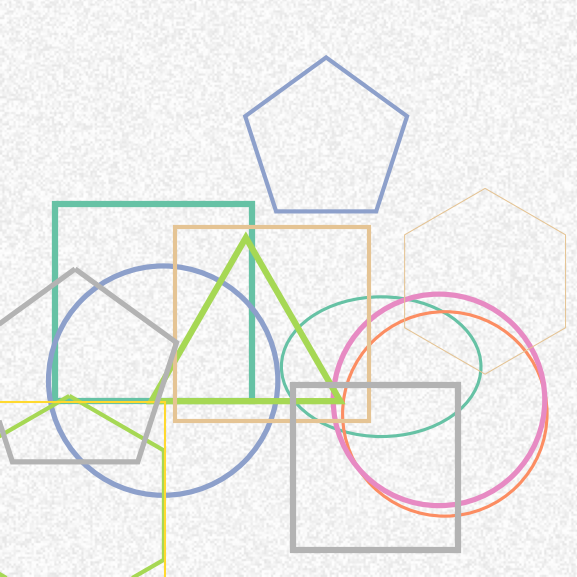[{"shape": "square", "thickness": 3, "radius": 0.85, "center": [0.266, 0.476]}, {"shape": "oval", "thickness": 1.5, "radius": 0.86, "center": [0.66, 0.364]}, {"shape": "circle", "thickness": 1.5, "radius": 0.88, "center": [0.77, 0.282]}, {"shape": "circle", "thickness": 2.5, "radius": 0.99, "center": [0.283, 0.34]}, {"shape": "pentagon", "thickness": 2, "radius": 0.74, "center": [0.565, 0.752]}, {"shape": "circle", "thickness": 2.5, "radius": 0.92, "center": [0.76, 0.307]}, {"shape": "hexagon", "thickness": 2, "radius": 0.95, "center": [0.12, 0.125]}, {"shape": "triangle", "thickness": 3, "radius": 0.94, "center": [0.426, 0.399]}, {"shape": "square", "thickness": 1, "radius": 0.89, "center": [0.109, 0.126]}, {"shape": "square", "thickness": 2, "radius": 0.84, "center": [0.471, 0.438]}, {"shape": "hexagon", "thickness": 0.5, "radius": 0.8, "center": [0.84, 0.512]}, {"shape": "square", "thickness": 3, "radius": 0.71, "center": [0.651, 0.19]}, {"shape": "pentagon", "thickness": 2.5, "radius": 0.92, "center": [0.13, 0.349]}]